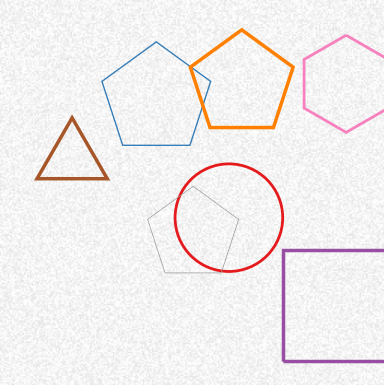[{"shape": "circle", "thickness": 2, "radius": 0.7, "center": [0.595, 0.435]}, {"shape": "pentagon", "thickness": 1, "radius": 0.74, "center": [0.406, 0.743]}, {"shape": "square", "thickness": 2.5, "radius": 0.72, "center": [0.879, 0.207]}, {"shape": "pentagon", "thickness": 2.5, "radius": 0.7, "center": [0.628, 0.782]}, {"shape": "triangle", "thickness": 2.5, "radius": 0.53, "center": [0.187, 0.589]}, {"shape": "hexagon", "thickness": 2, "radius": 0.63, "center": [0.899, 0.782]}, {"shape": "pentagon", "thickness": 0.5, "radius": 0.62, "center": [0.502, 0.392]}]